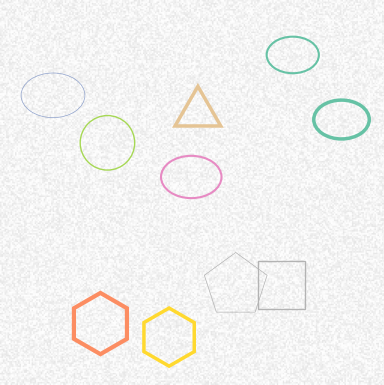[{"shape": "oval", "thickness": 2.5, "radius": 0.36, "center": [0.887, 0.69]}, {"shape": "oval", "thickness": 1.5, "radius": 0.34, "center": [0.76, 0.857]}, {"shape": "hexagon", "thickness": 3, "radius": 0.4, "center": [0.261, 0.16]}, {"shape": "oval", "thickness": 0.5, "radius": 0.41, "center": [0.138, 0.752]}, {"shape": "oval", "thickness": 1.5, "radius": 0.39, "center": [0.497, 0.54]}, {"shape": "circle", "thickness": 1, "radius": 0.35, "center": [0.279, 0.629]}, {"shape": "hexagon", "thickness": 2.5, "radius": 0.38, "center": [0.439, 0.124]}, {"shape": "triangle", "thickness": 2.5, "radius": 0.34, "center": [0.514, 0.707]}, {"shape": "pentagon", "thickness": 0.5, "radius": 0.43, "center": [0.612, 0.259]}, {"shape": "square", "thickness": 1, "radius": 0.31, "center": [0.731, 0.26]}]